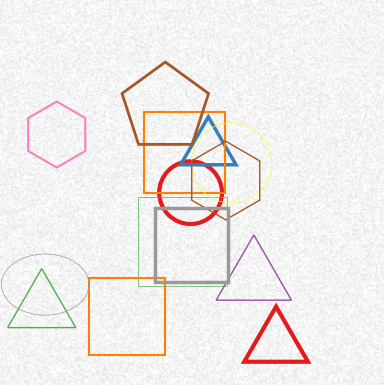[{"shape": "circle", "thickness": 3, "radius": 0.41, "center": [0.495, 0.5]}, {"shape": "triangle", "thickness": 3, "radius": 0.48, "center": [0.717, 0.108]}, {"shape": "triangle", "thickness": 2.5, "radius": 0.41, "center": [0.541, 0.614]}, {"shape": "triangle", "thickness": 1, "radius": 0.51, "center": [0.108, 0.2]}, {"shape": "square", "thickness": 0.5, "radius": 0.58, "center": [0.473, 0.373]}, {"shape": "triangle", "thickness": 1, "radius": 0.56, "center": [0.659, 0.277]}, {"shape": "square", "thickness": 1.5, "radius": 0.5, "center": [0.33, 0.178]}, {"shape": "square", "thickness": 1.5, "radius": 0.52, "center": [0.479, 0.603]}, {"shape": "circle", "thickness": 0.5, "radius": 0.52, "center": [0.601, 0.577]}, {"shape": "hexagon", "thickness": 1, "radius": 0.51, "center": [0.586, 0.531]}, {"shape": "pentagon", "thickness": 2, "radius": 0.59, "center": [0.429, 0.721]}, {"shape": "hexagon", "thickness": 1.5, "radius": 0.43, "center": [0.147, 0.651]}, {"shape": "square", "thickness": 2.5, "radius": 0.48, "center": [0.497, 0.364]}, {"shape": "oval", "thickness": 0.5, "radius": 0.57, "center": [0.117, 0.261]}]